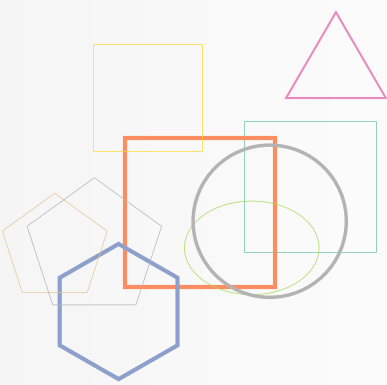[{"shape": "square", "thickness": 0.5, "radius": 0.85, "center": [0.8, 0.516]}, {"shape": "square", "thickness": 3, "radius": 0.97, "center": [0.517, 0.447]}, {"shape": "hexagon", "thickness": 3, "radius": 0.88, "center": [0.306, 0.191]}, {"shape": "triangle", "thickness": 1.5, "radius": 0.74, "center": [0.867, 0.82]}, {"shape": "oval", "thickness": 0.5, "radius": 0.87, "center": [0.65, 0.356]}, {"shape": "square", "thickness": 0.5, "radius": 0.7, "center": [0.381, 0.746]}, {"shape": "pentagon", "thickness": 0.5, "radius": 0.71, "center": [0.141, 0.356]}, {"shape": "pentagon", "thickness": 0.5, "radius": 0.91, "center": [0.243, 0.356]}, {"shape": "circle", "thickness": 2.5, "radius": 0.99, "center": [0.696, 0.425]}]